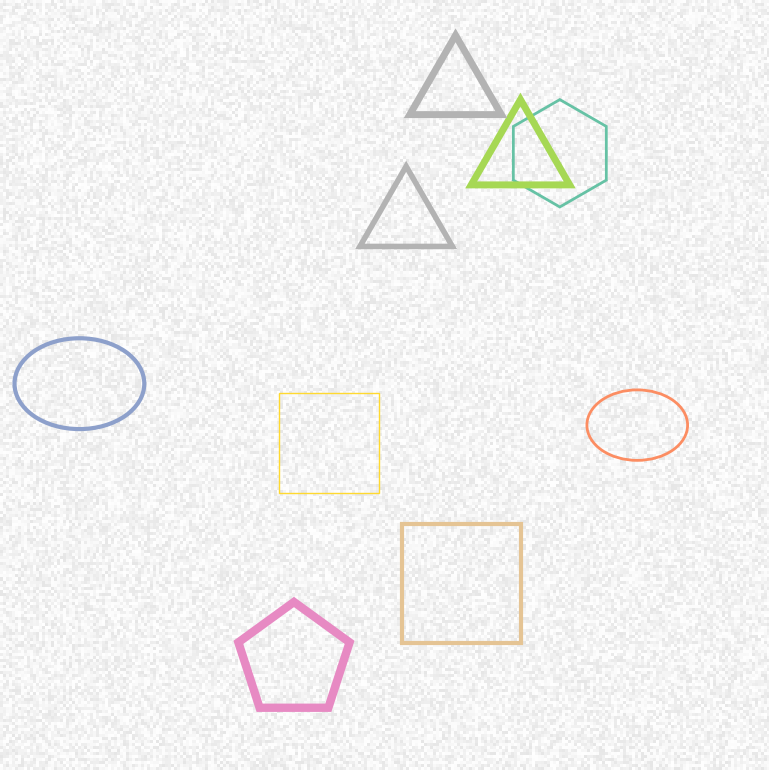[{"shape": "hexagon", "thickness": 1, "radius": 0.35, "center": [0.727, 0.801]}, {"shape": "oval", "thickness": 1, "radius": 0.33, "center": [0.828, 0.448]}, {"shape": "oval", "thickness": 1.5, "radius": 0.42, "center": [0.103, 0.502]}, {"shape": "pentagon", "thickness": 3, "radius": 0.38, "center": [0.382, 0.142]}, {"shape": "triangle", "thickness": 2.5, "radius": 0.37, "center": [0.676, 0.797]}, {"shape": "square", "thickness": 0.5, "radius": 0.32, "center": [0.427, 0.424]}, {"shape": "square", "thickness": 1.5, "radius": 0.39, "center": [0.599, 0.242]}, {"shape": "triangle", "thickness": 2, "radius": 0.35, "center": [0.527, 0.715]}, {"shape": "triangle", "thickness": 2.5, "radius": 0.34, "center": [0.592, 0.885]}]